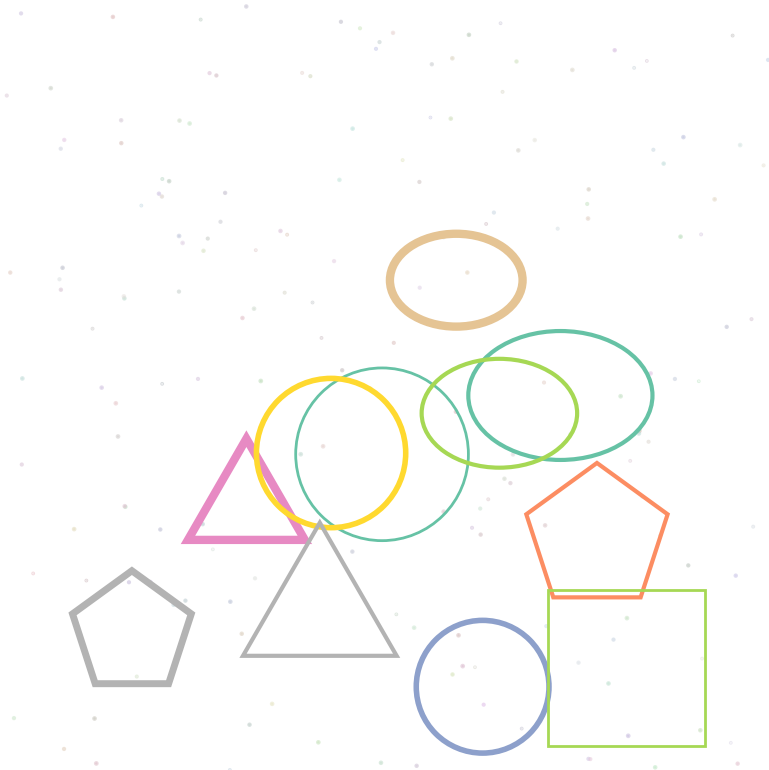[{"shape": "circle", "thickness": 1, "radius": 0.56, "center": [0.496, 0.41]}, {"shape": "oval", "thickness": 1.5, "radius": 0.6, "center": [0.728, 0.486]}, {"shape": "pentagon", "thickness": 1.5, "radius": 0.48, "center": [0.775, 0.302]}, {"shape": "circle", "thickness": 2, "radius": 0.43, "center": [0.627, 0.108]}, {"shape": "triangle", "thickness": 3, "radius": 0.44, "center": [0.32, 0.343]}, {"shape": "square", "thickness": 1, "radius": 0.51, "center": [0.814, 0.133]}, {"shape": "oval", "thickness": 1.5, "radius": 0.5, "center": [0.649, 0.463]}, {"shape": "circle", "thickness": 2, "radius": 0.48, "center": [0.43, 0.412]}, {"shape": "oval", "thickness": 3, "radius": 0.43, "center": [0.593, 0.636]}, {"shape": "triangle", "thickness": 1.5, "radius": 0.58, "center": [0.415, 0.206]}, {"shape": "pentagon", "thickness": 2.5, "radius": 0.41, "center": [0.171, 0.178]}]